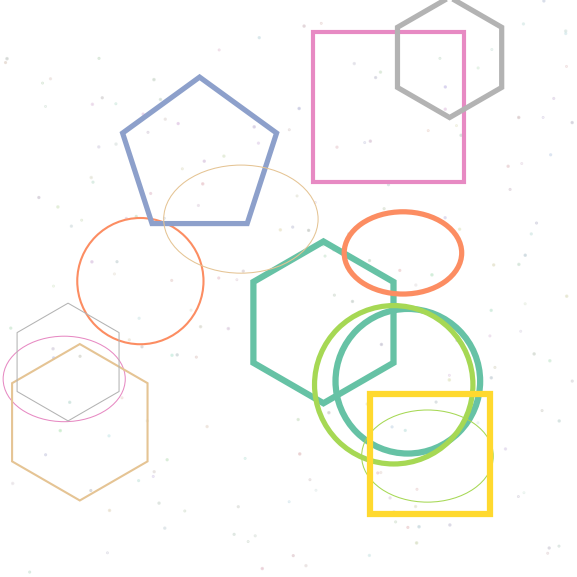[{"shape": "hexagon", "thickness": 3, "radius": 0.7, "center": [0.56, 0.441]}, {"shape": "circle", "thickness": 3, "radius": 0.63, "center": [0.706, 0.339]}, {"shape": "circle", "thickness": 1, "radius": 0.55, "center": [0.243, 0.512]}, {"shape": "oval", "thickness": 2.5, "radius": 0.51, "center": [0.698, 0.561]}, {"shape": "pentagon", "thickness": 2.5, "radius": 0.7, "center": [0.346, 0.725]}, {"shape": "square", "thickness": 2, "radius": 0.65, "center": [0.673, 0.814]}, {"shape": "oval", "thickness": 0.5, "radius": 0.53, "center": [0.111, 0.343]}, {"shape": "oval", "thickness": 0.5, "radius": 0.57, "center": [0.74, 0.209]}, {"shape": "circle", "thickness": 2.5, "radius": 0.69, "center": [0.682, 0.333]}, {"shape": "square", "thickness": 3, "radius": 0.52, "center": [0.744, 0.214]}, {"shape": "oval", "thickness": 0.5, "radius": 0.67, "center": [0.417, 0.62]}, {"shape": "hexagon", "thickness": 1, "radius": 0.68, "center": [0.138, 0.268]}, {"shape": "hexagon", "thickness": 0.5, "radius": 0.51, "center": [0.118, 0.372]}, {"shape": "hexagon", "thickness": 2.5, "radius": 0.52, "center": [0.778, 0.9]}]